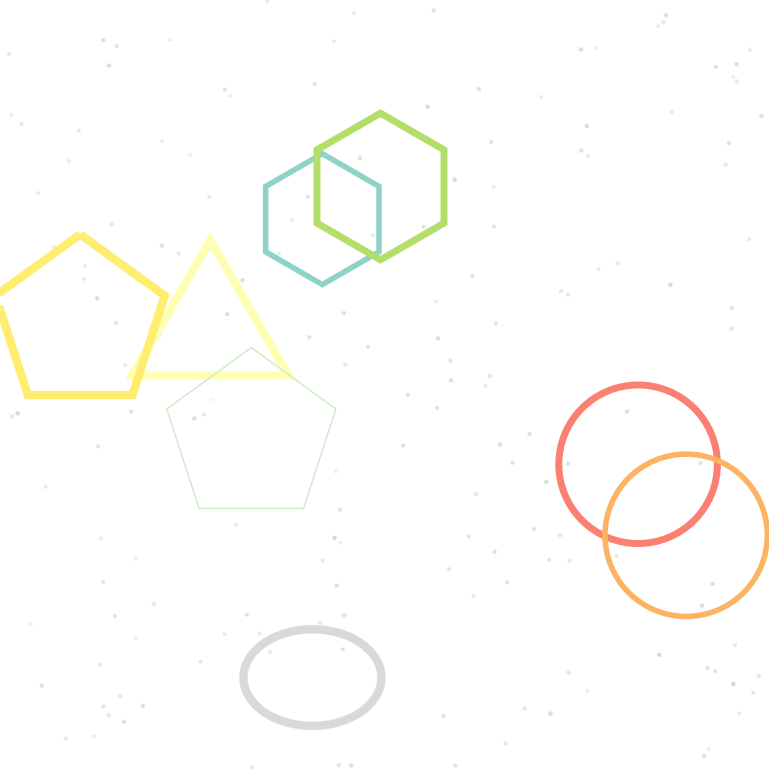[{"shape": "hexagon", "thickness": 2, "radius": 0.42, "center": [0.419, 0.715]}, {"shape": "triangle", "thickness": 3, "radius": 0.59, "center": [0.273, 0.571]}, {"shape": "circle", "thickness": 2.5, "radius": 0.51, "center": [0.829, 0.397]}, {"shape": "circle", "thickness": 2, "radius": 0.53, "center": [0.891, 0.305]}, {"shape": "hexagon", "thickness": 2.5, "radius": 0.48, "center": [0.494, 0.758]}, {"shape": "oval", "thickness": 3, "radius": 0.45, "center": [0.406, 0.12]}, {"shape": "pentagon", "thickness": 0.5, "radius": 0.58, "center": [0.326, 0.433]}, {"shape": "pentagon", "thickness": 3, "radius": 0.58, "center": [0.104, 0.58]}]